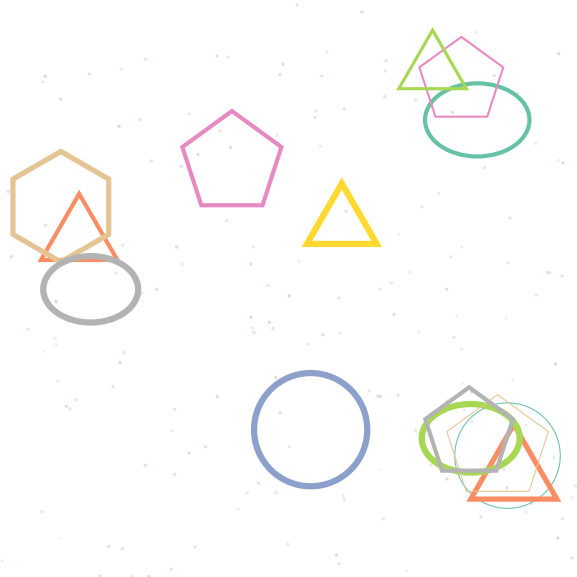[{"shape": "circle", "thickness": 0.5, "radius": 0.46, "center": [0.879, 0.21]}, {"shape": "oval", "thickness": 2, "radius": 0.45, "center": [0.826, 0.792]}, {"shape": "triangle", "thickness": 2.5, "radius": 0.43, "center": [0.89, 0.178]}, {"shape": "triangle", "thickness": 2, "radius": 0.38, "center": [0.137, 0.587]}, {"shape": "circle", "thickness": 3, "radius": 0.49, "center": [0.538, 0.255]}, {"shape": "pentagon", "thickness": 1, "radius": 0.38, "center": [0.799, 0.859]}, {"shape": "pentagon", "thickness": 2, "radius": 0.45, "center": [0.402, 0.717]}, {"shape": "oval", "thickness": 3, "radius": 0.42, "center": [0.815, 0.24]}, {"shape": "triangle", "thickness": 1.5, "radius": 0.34, "center": [0.749, 0.879]}, {"shape": "triangle", "thickness": 3, "radius": 0.35, "center": [0.592, 0.612]}, {"shape": "pentagon", "thickness": 0.5, "radius": 0.46, "center": [0.862, 0.223]}, {"shape": "hexagon", "thickness": 2.5, "radius": 0.48, "center": [0.105, 0.641]}, {"shape": "oval", "thickness": 3, "radius": 0.41, "center": [0.157, 0.498]}, {"shape": "pentagon", "thickness": 2, "radius": 0.4, "center": [0.812, 0.249]}]